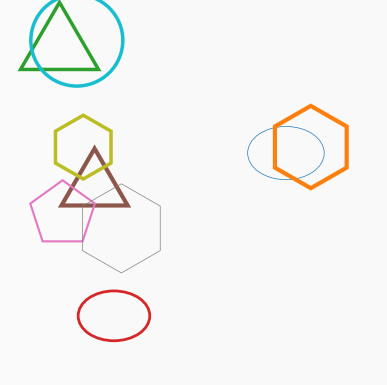[{"shape": "oval", "thickness": 0.5, "radius": 0.49, "center": [0.738, 0.602]}, {"shape": "hexagon", "thickness": 3, "radius": 0.53, "center": [0.802, 0.618]}, {"shape": "triangle", "thickness": 2.5, "radius": 0.58, "center": [0.154, 0.878]}, {"shape": "oval", "thickness": 2, "radius": 0.46, "center": [0.294, 0.18]}, {"shape": "triangle", "thickness": 3, "radius": 0.49, "center": [0.244, 0.516]}, {"shape": "pentagon", "thickness": 1.5, "radius": 0.44, "center": [0.162, 0.444]}, {"shape": "hexagon", "thickness": 0.5, "radius": 0.58, "center": [0.313, 0.407]}, {"shape": "hexagon", "thickness": 2.5, "radius": 0.41, "center": [0.215, 0.618]}, {"shape": "circle", "thickness": 2.5, "radius": 0.59, "center": [0.198, 0.895]}]